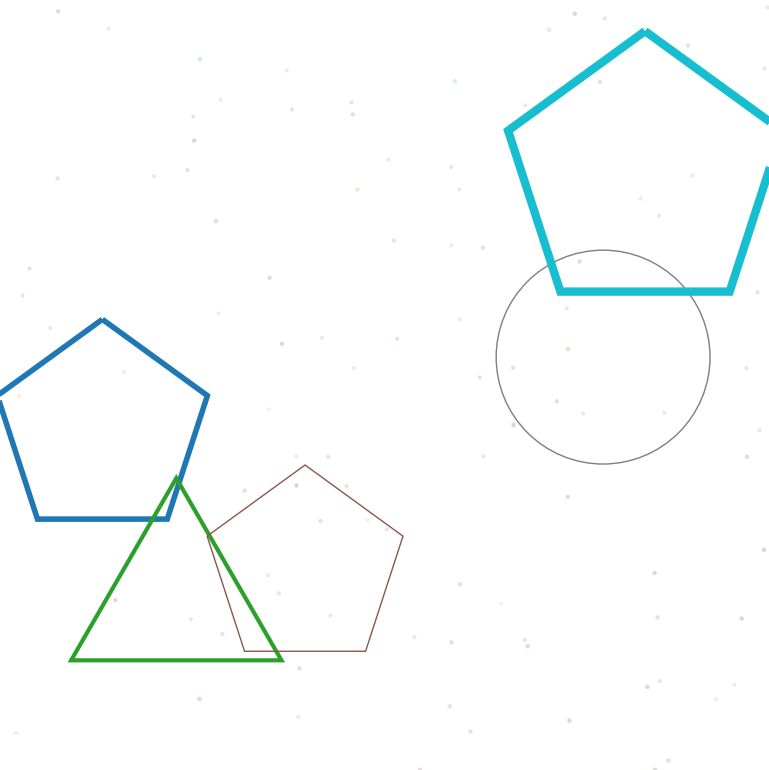[{"shape": "pentagon", "thickness": 2, "radius": 0.72, "center": [0.133, 0.442]}, {"shape": "triangle", "thickness": 1.5, "radius": 0.79, "center": [0.229, 0.221]}, {"shape": "pentagon", "thickness": 0.5, "radius": 0.67, "center": [0.396, 0.262]}, {"shape": "circle", "thickness": 0.5, "radius": 0.69, "center": [0.783, 0.536]}, {"shape": "pentagon", "thickness": 3, "radius": 0.93, "center": [0.838, 0.773]}]